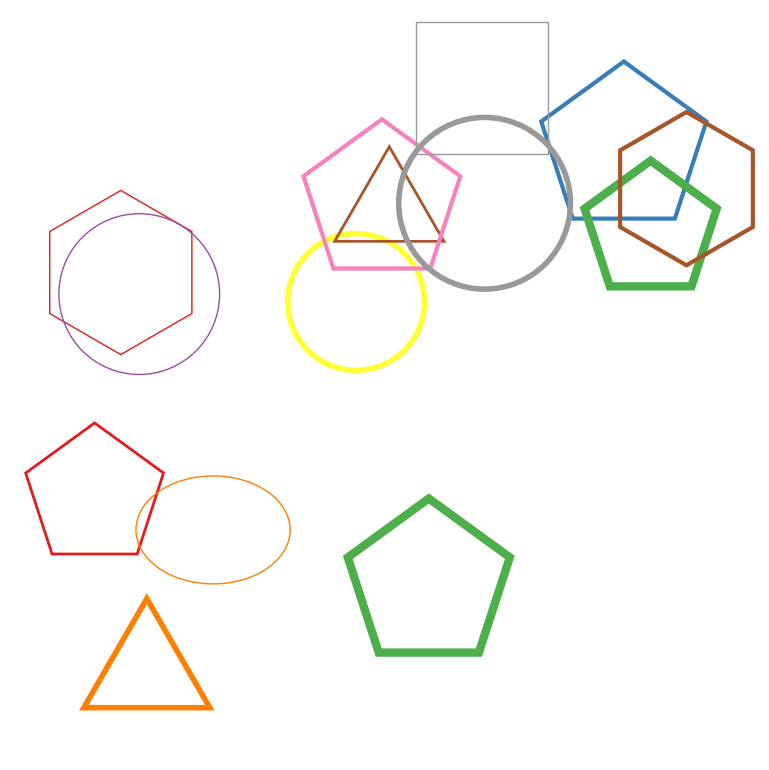[{"shape": "pentagon", "thickness": 1, "radius": 0.47, "center": [0.123, 0.357]}, {"shape": "hexagon", "thickness": 0.5, "radius": 0.53, "center": [0.157, 0.646]}, {"shape": "pentagon", "thickness": 1.5, "radius": 0.56, "center": [0.81, 0.807]}, {"shape": "pentagon", "thickness": 3, "radius": 0.55, "center": [0.557, 0.242]}, {"shape": "pentagon", "thickness": 3, "radius": 0.45, "center": [0.845, 0.701]}, {"shape": "circle", "thickness": 0.5, "radius": 0.52, "center": [0.181, 0.618]}, {"shape": "triangle", "thickness": 2, "radius": 0.47, "center": [0.191, 0.128]}, {"shape": "oval", "thickness": 0.5, "radius": 0.5, "center": [0.277, 0.312]}, {"shape": "circle", "thickness": 2, "radius": 0.44, "center": [0.462, 0.608]}, {"shape": "hexagon", "thickness": 1.5, "radius": 0.5, "center": [0.892, 0.755]}, {"shape": "triangle", "thickness": 1, "radius": 0.41, "center": [0.506, 0.728]}, {"shape": "pentagon", "thickness": 1.5, "radius": 0.54, "center": [0.496, 0.738]}, {"shape": "circle", "thickness": 2, "radius": 0.56, "center": [0.629, 0.736]}, {"shape": "square", "thickness": 0.5, "radius": 0.43, "center": [0.626, 0.886]}]